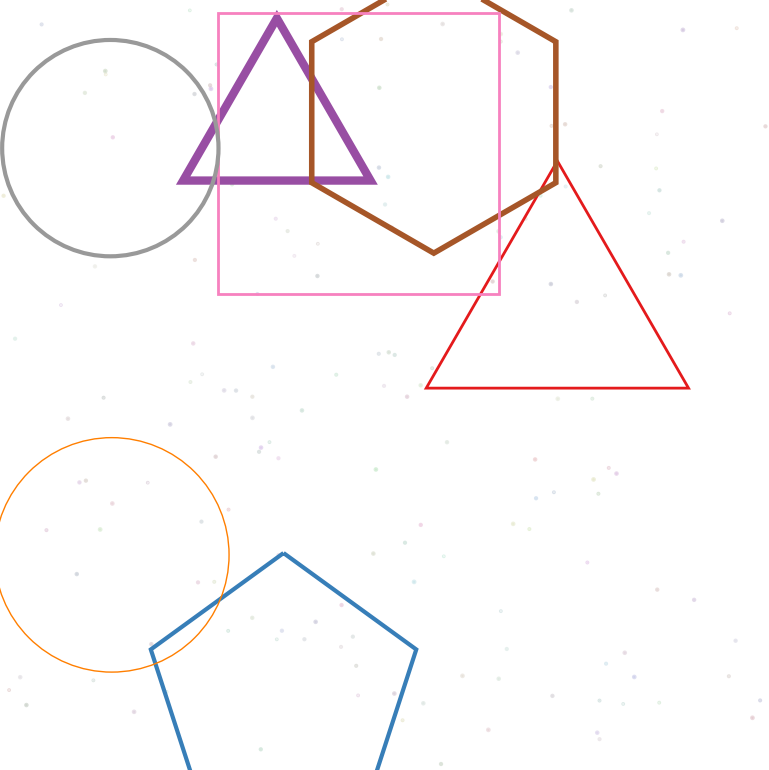[{"shape": "triangle", "thickness": 1, "radius": 0.98, "center": [0.724, 0.594]}, {"shape": "pentagon", "thickness": 1.5, "radius": 0.91, "center": [0.368, 0.101]}, {"shape": "triangle", "thickness": 3, "radius": 0.7, "center": [0.36, 0.836]}, {"shape": "circle", "thickness": 0.5, "radius": 0.76, "center": [0.145, 0.279]}, {"shape": "hexagon", "thickness": 2, "radius": 0.92, "center": [0.563, 0.854]}, {"shape": "square", "thickness": 1, "radius": 0.91, "center": [0.466, 0.801]}, {"shape": "circle", "thickness": 1.5, "radius": 0.7, "center": [0.143, 0.808]}]